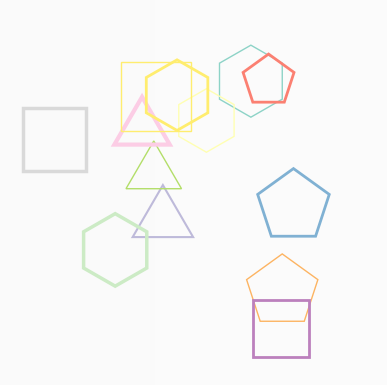[{"shape": "hexagon", "thickness": 1, "radius": 0.47, "center": [0.647, 0.789]}, {"shape": "hexagon", "thickness": 1, "radius": 0.41, "center": [0.533, 0.687]}, {"shape": "triangle", "thickness": 1.5, "radius": 0.45, "center": [0.42, 0.429]}, {"shape": "pentagon", "thickness": 2, "radius": 0.35, "center": [0.693, 0.791]}, {"shape": "pentagon", "thickness": 2, "radius": 0.49, "center": [0.757, 0.465]}, {"shape": "pentagon", "thickness": 1, "radius": 0.48, "center": [0.728, 0.244]}, {"shape": "triangle", "thickness": 1, "radius": 0.41, "center": [0.397, 0.551]}, {"shape": "triangle", "thickness": 3, "radius": 0.41, "center": [0.367, 0.666]}, {"shape": "square", "thickness": 2.5, "radius": 0.41, "center": [0.141, 0.637]}, {"shape": "square", "thickness": 2, "radius": 0.36, "center": [0.725, 0.147]}, {"shape": "hexagon", "thickness": 2.5, "radius": 0.47, "center": [0.297, 0.351]}, {"shape": "hexagon", "thickness": 2, "radius": 0.46, "center": [0.457, 0.753]}, {"shape": "square", "thickness": 1, "radius": 0.45, "center": [0.403, 0.749]}]